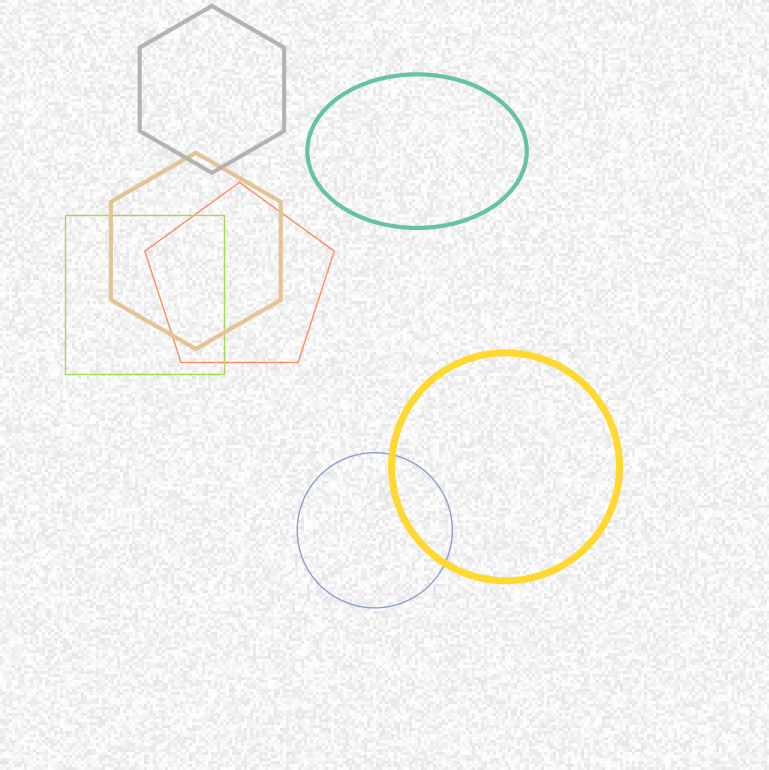[{"shape": "oval", "thickness": 1.5, "radius": 0.71, "center": [0.542, 0.804]}, {"shape": "pentagon", "thickness": 0.5, "radius": 0.65, "center": [0.311, 0.634]}, {"shape": "circle", "thickness": 0.5, "radius": 0.5, "center": [0.487, 0.311]}, {"shape": "square", "thickness": 0.5, "radius": 0.52, "center": [0.188, 0.617]}, {"shape": "circle", "thickness": 2.5, "radius": 0.74, "center": [0.657, 0.394]}, {"shape": "hexagon", "thickness": 1.5, "radius": 0.64, "center": [0.254, 0.674]}, {"shape": "hexagon", "thickness": 1.5, "radius": 0.54, "center": [0.275, 0.884]}]